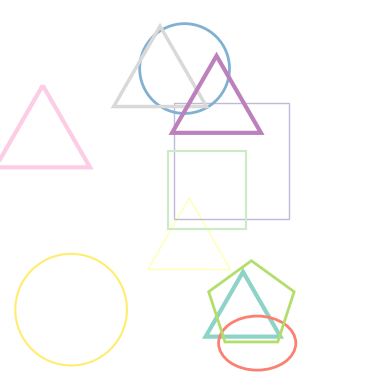[{"shape": "triangle", "thickness": 3, "radius": 0.56, "center": [0.631, 0.182]}, {"shape": "triangle", "thickness": 1, "radius": 0.62, "center": [0.491, 0.362]}, {"shape": "square", "thickness": 1, "radius": 0.75, "center": [0.601, 0.582]}, {"shape": "oval", "thickness": 2, "radius": 0.5, "center": [0.668, 0.109]}, {"shape": "circle", "thickness": 2, "radius": 0.58, "center": [0.479, 0.822]}, {"shape": "pentagon", "thickness": 2, "radius": 0.58, "center": [0.653, 0.206]}, {"shape": "triangle", "thickness": 3, "radius": 0.71, "center": [0.111, 0.636]}, {"shape": "triangle", "thickness": 2.5, "radius": 0.7, "center": [0.416, 0.793]}, {"shape": "triangle", "thickness": 3, "radius": 0.67, "center": [0.562, 0.722]}, {"shape": "square", "thickness": 1.5, "radius": 0.51, "center": [0.539, 0.507]}, {"shape": "circle", "thickness": 1.5, "radius": 0.72, "center": [0.185, 0.196]}]